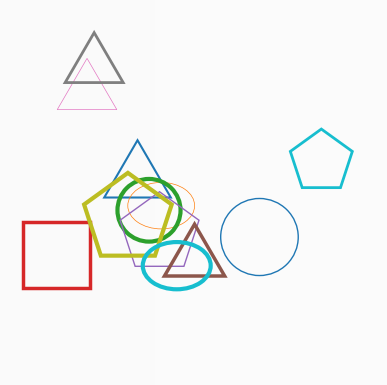[{"shape": "circle", "thickness": 1, "radius": 0.5, "center": [0.67, 0.384]}, {"shape": "triangle", "thickness": 1.5, "radius": 0.5, "center": [0.355, 0.537]}, {"shape": "oval", "thickness": 0.5, "radius": 0.43, "center": [0.416, 0.466]}, {"shape": "circle", "thickness": 3, "radius": 0.41, "center": [0.385, 0.454]}, {"shape": "square", "thickness": 2.5, "radius": 0.43, "center": [0.146, 0.338]}, {"shape": "pentagon", "thickness": 1, "radius": 0.54, "center": [0.412, 0.395]}, {"shape": "triangle", "thickness": 2.5, "radius": 0.45, "center": [0.502, 0.328]}, {"shape": "triangle", "thickness": 0.5, "radius": 0.44, "center": [0.225, 0.76]}, {"shape": "triangle", "thickness": 2, "radius": 0.43, "center": [0.243, 0.829]}, {"shape": "pentagon", "thickness": 3, "radius": 0.59, "center": [0.33, 0.432]}, {"shape": "oval", "thickness": 3, "radius": 0.44, "center": [0.456, 0.31]}, {"shape": "pentagon", "thickness": 2, "radius": 0.42, "center": [0.829, 0.581]}]